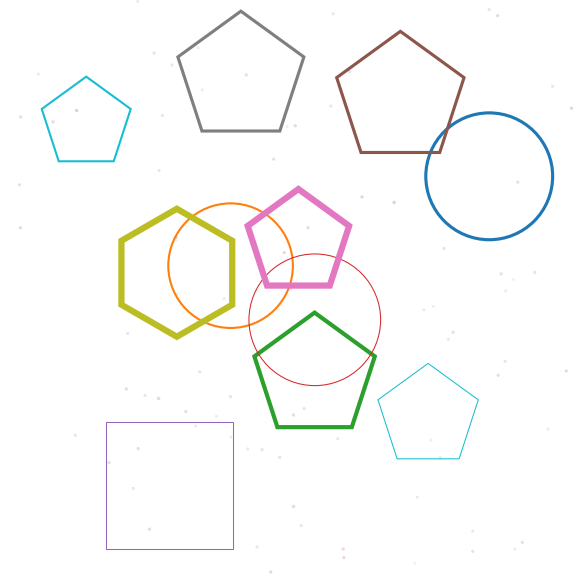[{"shape": "circle", "thickness": 1.5, "radius": 0.55, "center": [0.847, 0.694]}, {"shape": "circle", "thickness": 1, "radius": 0.54, "center": [0.399, 0.539]}, {"shape": "pentagon", "thickness": 2, "radius": 0.55, "center": [0.545, 0.348]}, {"shape": "circle", "thickness": 0.5, "radius": 0.57, "center": [0.545, 0.445]}, {"shape": "square", "thickness": 0.5, "radius": 0.55, "center": [0.294, 0.159]}, {"shape": "pentagon", "thickness": 1.5, "radius": 0.58, "center": [0.693, 0.829]}, {"shape": "pentagon", "thickness": 3, "radius": 0.46, "center": [0.517, 0.579]}, {"shape": "pentagon", "thickness": 1.5, "radius": 0.57, "center": [0.417, 0.865]}, {"shape": "hexagon", "thickness": 3, "radius": 0.55, "center": [0.306, 0.527]}, {"shape": "pentagon", "thickness": 0.5, "radius": 0.46, "center": [0.741, 0.279]}, {"shape": "pentagon", "thickness": 1, "radius": 0.4, "center": [0.149, 0.785]}]